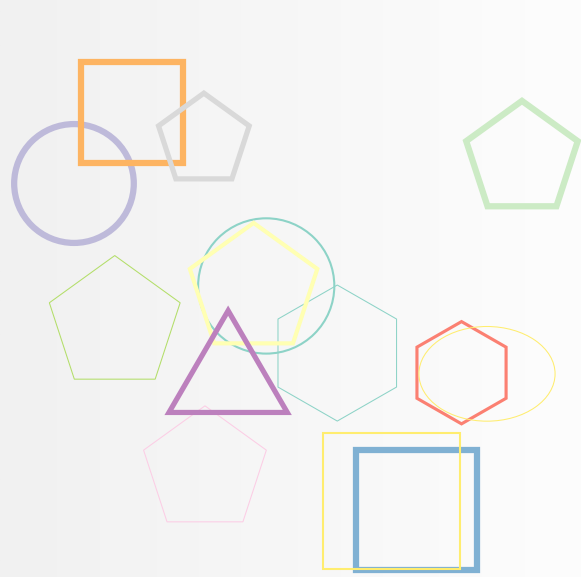[{"shape": "hexagon", "thickness": 0.5, "radius": 0.59, "center": [0.58, 0.388]}, {"shape": "circle", "thickness": 1, "radius": 0.59, "center": [0.458, 0.504]}, {"shape": "pentagon", "thickness": 2, "radius": 0.58, "center": [0.436, 0.498]}, {"shape": "circle", "thickness": 3, "radius": 0.51, "center": [0.127, 0.681]}, {"shape": "hexagon", "thickness": 1.5, "radius": 0.44, "center": [0.794, 0.354]}, {"shape": "square", "thickness": 3, "radius": 0.52, "center": [0.716, 0.116]}, {"shape": "square", "thickness": 3, "radius": 0.44, "center": [0.227, 0.805]}, {"shape": "pentagon", "thickness": 0.5, "radius": 0.59, "center": [0.197, 0.438]}, {"shape": "pentagon", "thickness": 0.5, "radius": 0.56, "center": [0.353, 0.185]}, {"shape": "pentagon", "thickness": 2.5, "radius": 0.41, "center": [0.351, 0.756]}, {"shape": "triangle", "thickness": 2.5, "radius": 0.59, "center": [0.392, 0.344]}, {"shape": "pentagon", "thickness": 3, "radius": 0.5, "center": [0.898, 0.724]}, {"shape": "oval", "thickness": 0.5, "radius": 0.59, "center": [0.838, 0.352]}, {"shape": "square", "thickness": 1, "radius": 0.59, "center": [0.673, 0.132]}]